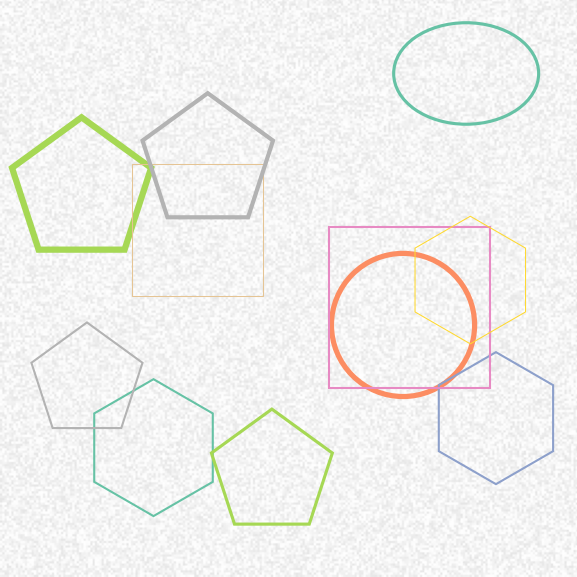[{"shape": "hexagon", "thickness": 1, "radius": 0.59, "center": [0.266, 0.224]}, {"shape": "oval", "thickness": 1.5, "radius": 0.63, "center": [0.807, 0.872]}, {"shape": "circle", "thickness": 2.5, "radius": 0.62, "center": [0.698, 0.436]}, {"shape": "hexagon", "thickness": 1, "radius": 0.57, "center": [0.859, 0.275]}, {"shape": "square", "thickness": 1, "radius": 0.7, "center": [0.709, 0.466]}, {"shape": "pentagon", "thickness": 3, "radius": 0.63, "center": [0.141, 0.669]}, {"shape": "pentagon", "thickness": 1.5, "radius": 0.55, "center": [0.471, 0.181]}, {"shape": "hexagon", "thickness": 0.5, "radius": 0.55, "center": [0.814, 0.514]}, {"shape": "square", "thickness": 0.5, "radius": 0.57, "center": [0.342, 0.601]}, {"shape": "pentagon", "thickness": 2, "radius": 0.59, "center": [0.36, 0.719]}, {"shape": "pentagon", "thickness": 1, "radius": 0.51, "center": [0.151, 0.34]}]